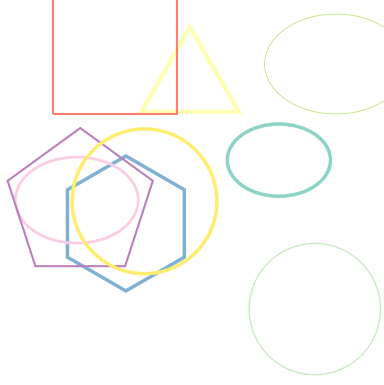[{"shape": "oval", "thickness": 2.5, "radius": 0.67, "center": [0.724, 0.584]}, {"shape": "triangle", "thickness": 3, "radius": 0.73, "center": [0.494, 0.783]}, {"shape": "square", "thickness": 1.5, "radius": 0.8, "center": [0.299, 0.865]}, {"shape": "hexagon", "thickness": 2.5, "radius": 0.88, "center": [0.327, 0.42]}, {"shape": "oval", "thickness": 0.5, "radius": 0.93, "center": [0.873, 0.834]}, {"shape": "oval", "thickness": 2, "radius": 0.8, "center": [0.199, 0.48]}, {"shape": "pentagon", "thickness": 1.5, "radius": 0.99, "center": [0.208, 0.469]}, {"shape": "circle", "thickness": 1, "radius": 0.85, "center": [0.818, 0.197]}, {"shape": "circle", "thickness": 2.5, "radius": 0.94, "center": [0.375, 0.477]}]